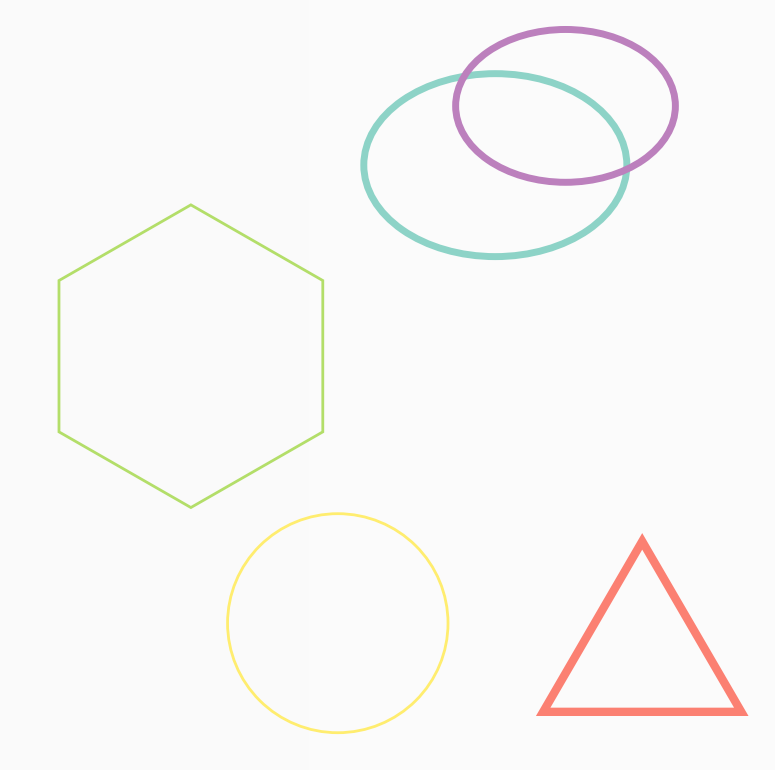[{"shape": "oval", "thickness": 2.5, "radius": 0.85, "center": [0.639, 0.786]}, {"shape": "triangle", "thickness": 3, "radius": 0.74, "center": [0.829, 0.149]}, {"shape": "hexagon", "thickness": 1, "radius": 0.98, "center": [0.246, 0.537]}, {"shape": "oval", "thickness": 2.5, "radius": 0.71, "center": [0.73, 0.862]}, {"shape": "circle", "thickness": 1, "radius": 0.71, "center": [0.436, 0.191]}]